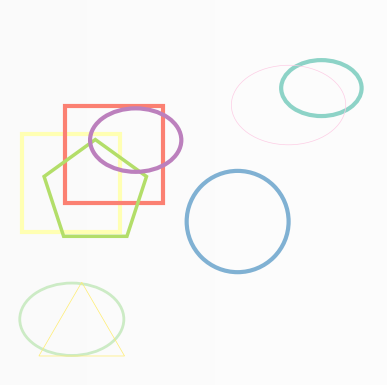[{"shape": "oval", "thickness": 3, "radius": 0.52, "center": [0.829, 0.771]}, {"shape": "square", "thickness": 3, "radius": 0.63, "center": [0.183, 0.524]}, {"shape": "square", "thickness": 3, "radius": 0.63, "center": [0.294, 0.6]}, {"shape": "circle", "thickness": 3, "radius": 0.66, "center": [0.613, 0.425]}, {"shape": "pentagon", "thickness": 2.5, "radius": 0.69, "center": [0.246, 0.499]}, {"shape": "oval", "thickness": 0.5, "radius": 0.74, "center": [0.745, 0.727]}, {"shape": "oval", "thickness": 3, "radius": 0.59, "center": [0.35, 0.636]}, {"shape": "oval", "thickness": 2, "radius": 0.67, "center": [0.185, 0.171]}, {"shape": "triangle", "thickness": 0.5, "radius": 0.64, "center": [0.211, 0.139]}]